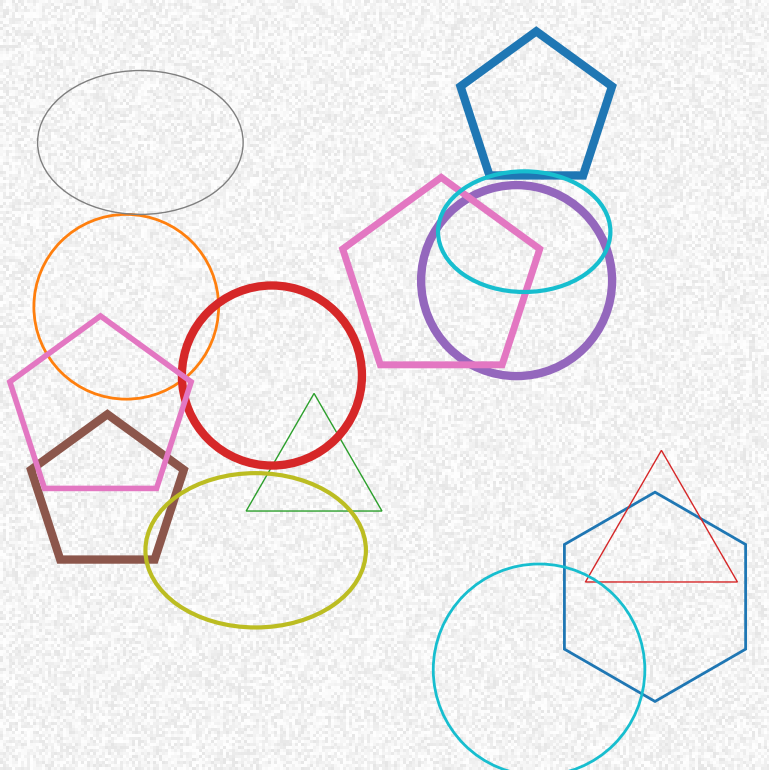[{"shape": "pentagon", "thickness": 3, "radius": 0.52, "center": [0.696, 0.856]}, {"shape": "hexagon", "thickness": 1, "radius": 0.68, "center": [0.851, 0.225]}, {"shape": "circle", "thickness": 1, "radius": 0.6, "center": [0.164, 0.602]}, {"shape": "triangle", "thickness": 0.5, "radius": 0.51, "center": [0.408, 0.387]}, {"shape": "triangle", "thickness": 0.5, "radius": 0.57, "center": [0.859, 0.301]}, {"shape": "circle", "thickness": 3, "radius": 0.58, "center": [0.353, 0.512]}, {"shape": "circle", "thickness": 3, "radius": 0.62, "center": [0.671, 0.636]}, {"shape": "pentagon", "thickness": 3, "radius": 0.52, "center": [0.14, 0.358]}, {"shape": "pentagon", "thickness": 2.5, "radius": 0.67, "center": [0.573, 0.635]}, {"shape": "pentagon", "thickness": 2, "radius": 0.62, "center": [0.131, 0.466]}, {"shape": "oval", "thickness": 0.5, "radius": 0.67, "center": [0.182, 0.815]}, {"shape": "oval", "thickness": 1.5, "radius": 0.72, "center": [0.332, 0.285]}, {"shape": "circle", "thickness": 1, "radius": 0.69, "center": [0.7, 0.13]}, {"shape": "oval", "thickness": 1.5, "radius": 0.56, "center": [0.681, 0.699]}]